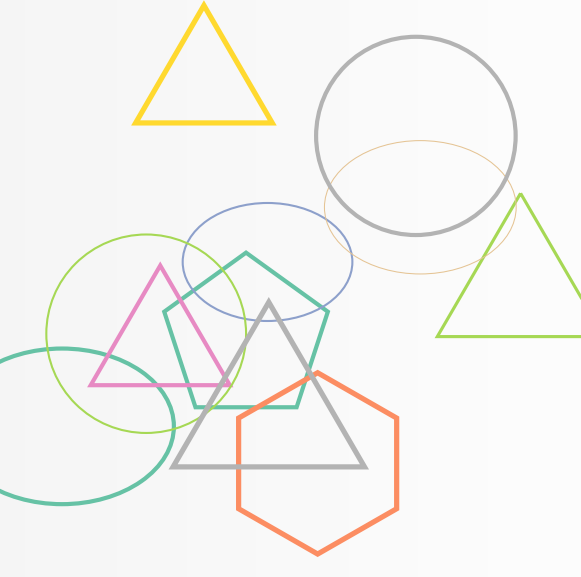[{"shape": "pentagon", "thickness": 2, "radius": 0.74, "center": [0.423, 0.414]}, {"shape": "oval", "thickness": 2, "radius": 0.96, "center": [0.107, 0.261]}, {"shape": "hexagon", "thickness": 2.5, "radius": 0.78, "center": [0.546, 0.197]}, {"shape": "oval", "thickness": 1, "radius": 0.73, "center": [0.46, 0.545]}, {"shape": "triangle", "thickness": 2, "radius": 0.69, "center": [0.276, 0.401]}, {"shape": "circle", "thickness": 1, "radius": 0.86, "center": [0.252, 0.421]}, {"shape": "triangle", "thickness": 1.5, "radius": 0.83, "center": [0.896, 0.499]}, {"shape": "triangle", "thickness": 2.5, "radius": 0.68, "center": [0.351, 0.854]}, {"shape": "oval", "thickness": 0.5, "radius": 0.82, "center": [0.723, 0.64]}, {"shape": "triangle", "thickness": 2.5, "radius": 0.95, "center": [0.462, 0.286]}, {"shape": "circle", "thickness": 2, "radius": 0.86, "center": [0.715, 0.764]}]